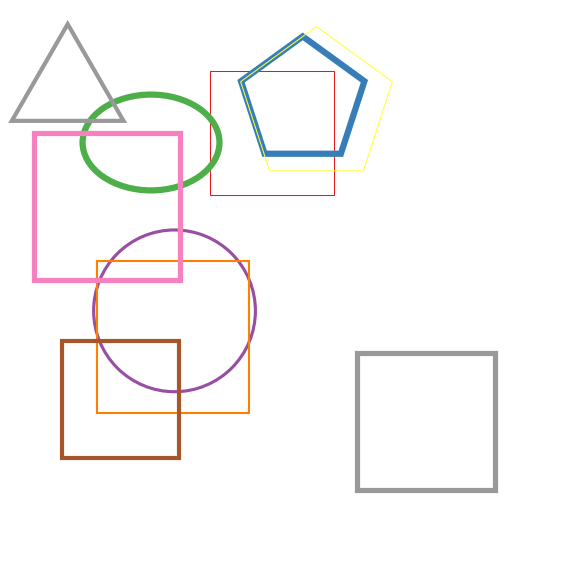[{"shape": "square", "thickness": 0.5, "radius": 0.54, "center": [0.47, 0.769]}, {"shape": "pentagon", "thickness": 3, "radius": 0.56, "center": [0.524, 0.824]}, {"shape": "oval", "thickness": 3, "radius": 0.59, "center": [0.262, 0.752]}, {"shape": "circle", "thickness": 1.5, "radius": 0.7, "center": [0.302, 0.461]}, {"shape": "square", "thickness": 1, "radius": 0.66, "center": [0.3, 0.415]}, {"shape": "pentagon", "thickness": 0.5, "radius": 0.69, "center": [0.548, 0.815]}, {"shape": "square", "thickness": 2, "radius": 0.51, "center": [0.209, 0.307]}, {"shape": "square", "thickness": 2.5, "radius": 0.63, "center": [0.185, 0.642]}, {"shape": "triangle", "thickness": 2, "radius": 0.56, "center": [0.117, 0.846]}, {"shape": "square", "thickness": 2.5, "radius": 0.6, "center": [0.738, 0.269]}]